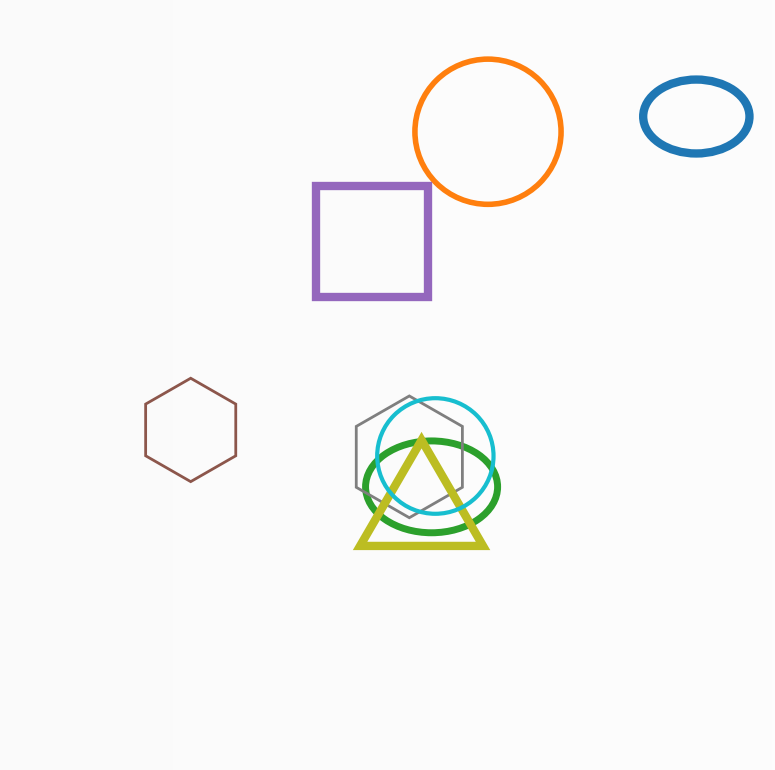[{"shape": "oval", "thickness": 3, "radius": 0.34, "center": [0.898, 0.849]}, {"shape": "circle", "thickness": 2, "radius": 0.47, "center": [0.63, 0.829]}, {"shape": "oval", "thickness": 2.5, "radius": 0.43, "center": [0.557, 0.368]}, {"shape": "square", "thickness": 3, "radius": 0.36, "center": [0.48, 0.686]}, {"shape": "hexagon", "thickness": 1, "radius": 0.34, "center": [0.246, 0.442]}, {"shape": "hexagon", "thickness": 1, "radius": 0.4, "center": [0.528, 0.407]}, {"shape": "triangle", "thickness": 3, "radius": 0.46, "center": [0.544, 0.337]}, {"shape": "circle", "thickness": 1.5, "radius": 0.38, "center": [0.562, 0.408]}]